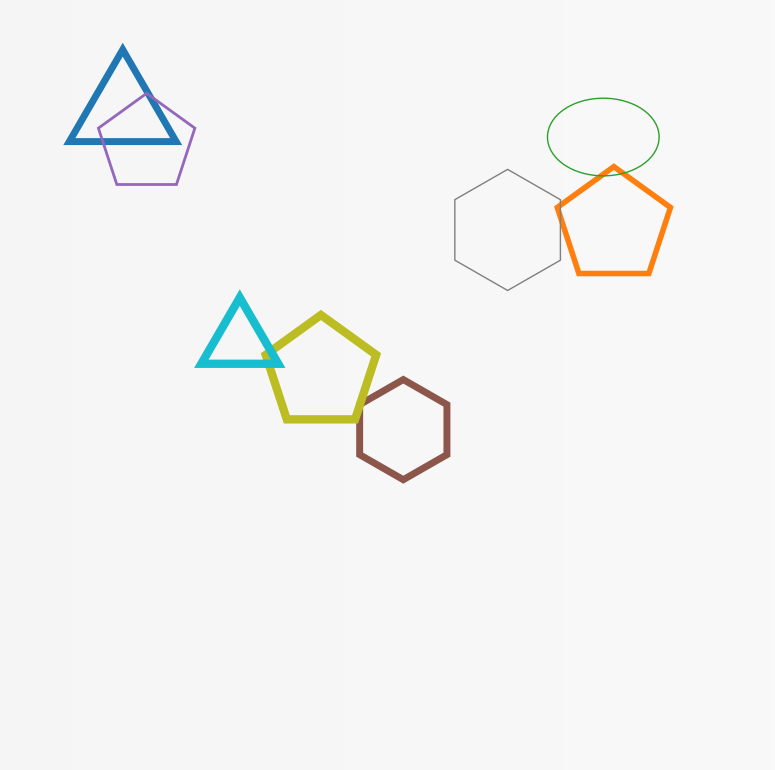[{"shape": "triangle", "thickness": 2.5, "radius": 0.4, "center": [0.158, 0.856]}, {"shape": "pentagon", "thickness": 2, "radius": 0.38, "center": [0.792, 0.707]}, {"shape": "oval", "thickness": 0.5, "radius": 0.36, "center": [0.778, 0.822]}, {"shape": "pentagon", "thickness": 1, "radius": 0.33, "center": [0.189, 0.813]}, {"shape": "hexagon", "thickness": 2.5, "radius": 0.33, "center": [0.52, 0.442]}, {"shape": "hexagon", "thickness": 0.5, "radius": 0.39, "center": [0.655, 0.701]}, {"shape": "pentagon", "thickness": 3, "radius": 0.37, "center": [0.414, 0.516]}, {"shape": "triangle", "thickness": 3, "radius": 0.29, "center": [0.309, 0.556]}]